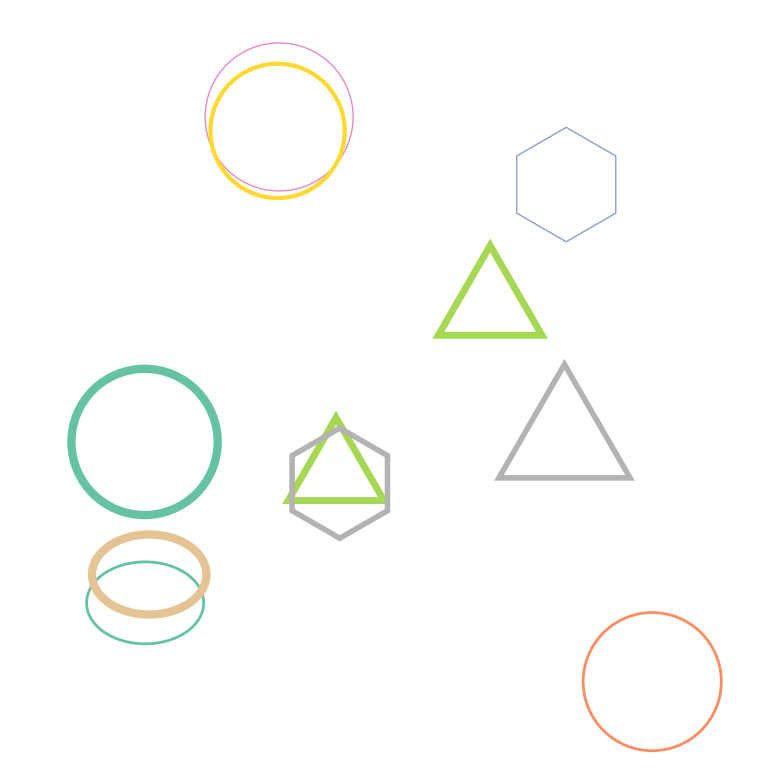[{"shape": "circle", "thickness": 3, "radius": 0.47, "center": [0.188, 0.426]}, {"shape": "oval", "thickness": 1, "radius": 0.38, "center": [0.188, 0.217]}, {"shape": "circle", "thickness": 1, "radius": 0.45, "center": [0.847, 0.115]}, {"shape": "hexagon", "thickness": 0.5, "radius": 0.37, "center": [0.735, 0.76]}, {"shape": "circle", "thickness": 0.5, "radius": 0.48, "center": [0.363, 0.848]}, {"shape": "triangle", "thickness": 2.5, "radius": 0.39, "center": [0.637, 0.603]}, {"shape": "triangle", "thickness": 2.5, "radius": 0.36, "center": [0.436, 0.386]}, {"shape": "circle", "thickness": 1.5, "radius": 0.44, "center": [0.36, 0.83]}, {"shape": "oval", "thickness": 3, "radius": 0.37, "center": [0.194, 0.254]}, {"shape": "hexagon", "thickness": 2, "radius": 0.36, "center": [0.441, 0.373]}, {"shape": "triangle", "thickness": 2, "radius": 0.49, "center": [0.733, 0.429]}]